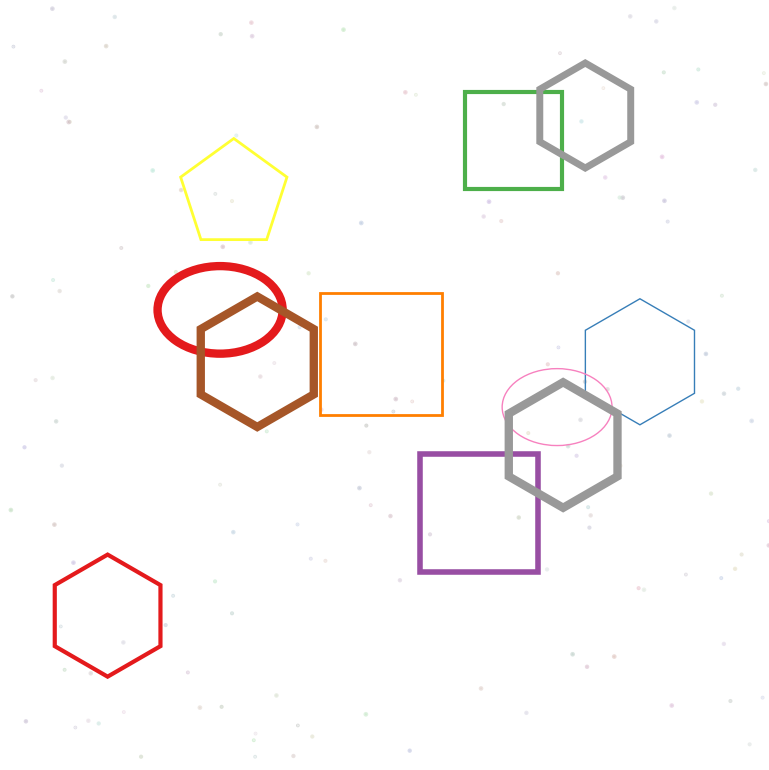[{"shape": "hexagon", "thickness": 1.5, "radius": 0.4, "center": [0.14, 0.2]}, {"shape": "oval", "thickness": 3, "radius": 0.41, "center": [0.286, 0.598]}, {"shape": "hexagon", "thickness": 0.5, "radius": 0.41, "center": [0.831, 0.53]}, {"shape": "square", "thickness": 1.5, "radius": 0.32, "center": [0.667, 0.818]}, {"shape": "square", "thickness": 2, "radius": 0.38, "center": [0.622, 0.334]}, {"shape": "square", "thickness": 1, "radius": 0.4, "center": [0.494, 0.54]}, {"shape": "pentagon", "thickness": 1, "radius": 0.36, "center": [0.304, 0.748]}, {"shape": "hexagon", "thickness": 3, "radius": 0.42, "center": [0.334, 0.53]}, {"shape": "oval", "thickness": 0.5, "radius": 0.36, "center": [0.724, 0.471]}, {"shape": "hexagon", "thickness": 3, "radius": 0.41, "center": [0.731, 0.422]}, {"shape": "hexagon", "thickness": 2.5, "radius": 0.34, "center": [0.76, 0.85]}]